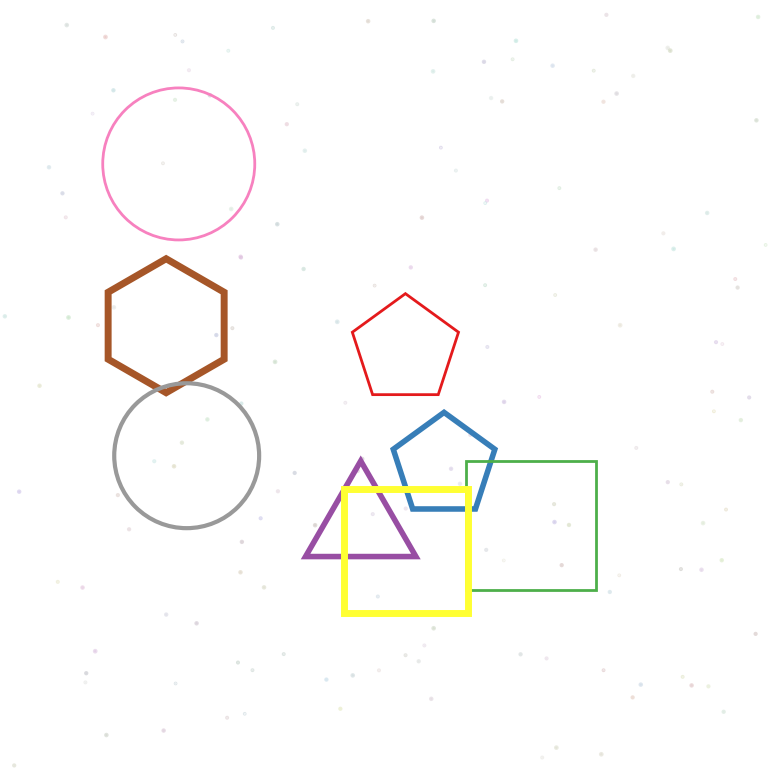[{"shape": "pentagon", "thickness": 1, "radius": 0.36, "center": [0.527, 0.546]}, {"shape": "pentagon", "thickness": 2, "radius": 0.35, "center": [0.577, 0.395]}, {"shape": "square", "thickness": 1, "radius": 0.42, "center": [0.69, 0.318]}, {"shape": "triangle", "thickness": 2, "radius": 0.41, "center": [0.468, 0.319]}, {"shape": "square", "thickness": 2.5, "radius": 0.4, "center": [0.528, 0.285]}, {"shape": "hexagon", "thickness": 2.5, "radius": 0.43, "center": [0.216, 0.577]}, {"shape": "circle", "thickness": 1, "radius": 0.49, "center": [0.232, 0.787]}, {"shape": "circle", "thickness": 1.5, "radius": 0.47, "center": [0.242, 0.408]}]